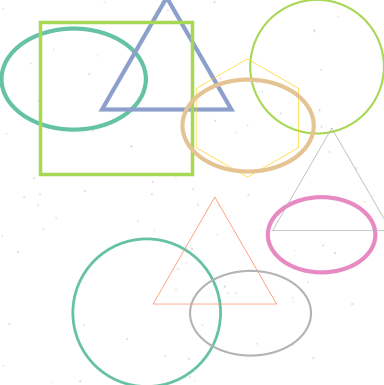[{"shape": "oval", "thickness": 3, "radius": 0.94, "center": [0.191, 0.795]}, {"shape": "circle", "thickness": 2, "radius": 0.96, "center": [0.381, 0.188]}, {"shape": "triangle", "thickness": 0.5, "radius": 0.93, "center": [0.558, 0.303]}, {"shape": "triangle", "thickness": 3, "radius": 0.97, "center": [0.433, 0.813]}, {"shape": "oval", "thickness": 3, "radius": 0.7, "center": [0.835, 0.39]}, {"shape": "square", "thickness": 2.5, "radius": 0.99, "center": [0.302, 0.745]}, {"shape": "circle", "thickness": 1.5, "radius": 0.87, "center": [0.824, 0.827]}, {"shape": "hexagon", "thickness": 0.5, "radius": 0.77, "center": [0.643, 0.694]}, {"shape": "oval", "thickness": 3, "radius": 0.85, "center": [0.644, 0.674]}, {"shape": "triangle", "thickness": 0.5, "radius": 0.89, "center": [0.862, 0.49]}, {"shape": "oval", "thickness": 1.5, "radius": 0.79, "center": [0.651, 0.186]}]